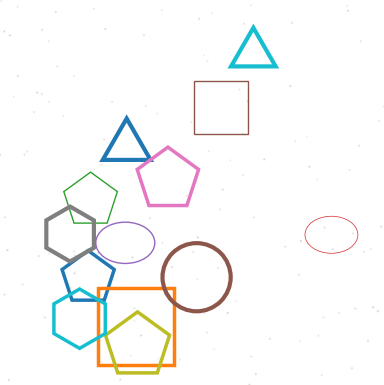[{"shape": "triangle", "thickness": 3, "radius": 0.36, "center": [0.329, 0.621]}, {"shape": "pentagon", "thickness": 2.5, "radius": 0.36, "center": [0.229, 0.278]}, {"shape": "square", "thickness": 2.5, "radius": 0.5, "center": [0.353, 0.152]}, {"shape": "pentagon", "thickness": 1, "radius": 0.37, "center": [0.235, 0.48]}, {"shape": "oval", "thickness": 0.5, "radius": 0.34, "center": [0.861, 0.39]}, {"shape": "oval", "thickness": 1, "radius": 0.38, "center": [0.325, 0.369]}, {"shape": "square", "thickness": 1, "radius": 0.35, "center": [0.574, 0.722]}, {"shape": "circle", "thickness": 3, "radius": 0.44, "center": [0.511, 0.28]}, {"shape": "pentagon", "thickness": 2.5, "radius": 0.42, "center": [0.436, 0.534]}, {"shape": "hexagon", "thickness": 3, "radius": 0.36, "center": [0.182, 0.392]}, {"shape": "pentagon", "thickness": 2.5, "radius": 0.44, "center": [0.357, 0.102]}, {"shape": "triangle", "thickness": 3, "radius": 0.33, "center": [0.658, 0.861]}, {"shape": "hexagon", "thickness": 2.5, "radius": 0.39, "center": [0.207, 0.172]}]